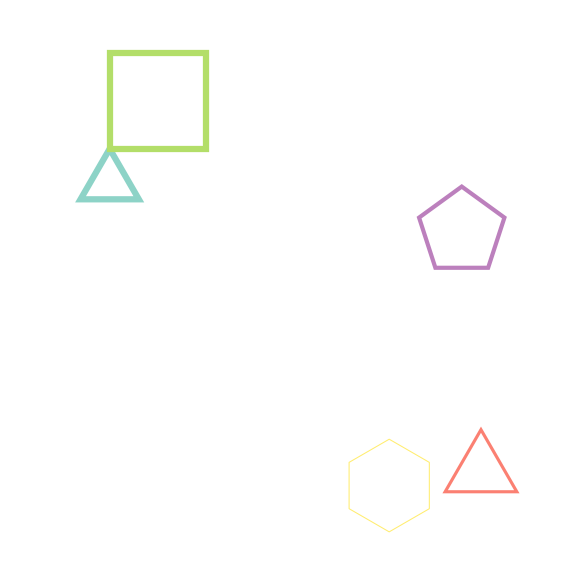[{"shape": "triangle", "thickness": 3, "radius": 0.29, "center": [0.19, 0.683]}, {"shape": "triangle", "thickness": 1.5, "radius": 0.36, "center": [0.833, 0.183]}, {"shape": "square", "thickness": 3, "radius": 0.42, "center": [0.273, 0.825]}, {"shape": "pentagon", "thickness": 2, "radius": 0.39, "center": [0.8, 0.598]}, {"shape": "hexagon", "thickness": 0.5, "radius": 0.4, "center": [0.674, 0.158]}]